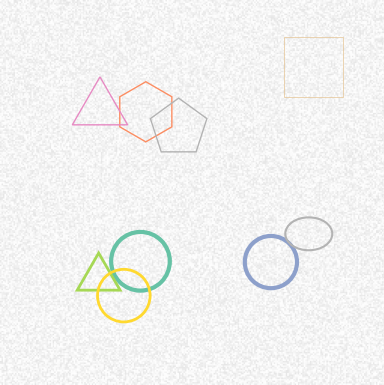[{"shape": "circle", "thickness": 3, "radius": 0.38, "center": [0.365, 0.321]}, {"shape": "hexagon", "thickness": 1, "radius": 0.39, "center": [0.379, 0.71]}, {"shape": "circle", "thickness": 3, "radius": 0.34, "center": [0.704, 0.319]}, {"shape": "triangle", "thickness": 1, "radius": 0.41, "center": [0.26, 0.717]}, {"shape": "triangle", "thickness": 2, "radius": 0.32, "center": [0.256, 0.278]}, {"shape": "circle", "thickness": 2, "radius": 0.34, "center": [0.322, 0.232]}, {"shape": "square", "thickness": 0.5, "radius": 0.39, "center": [0.815, 0.826]}, {"shape": "oval", "thickness": 1.5, "radius": 0.31, "center": [0.802, 0.393]}, {"shape": "pentagon", "thickness": 1, "radius": 0.39, "center": [0.464, 0.668]}]